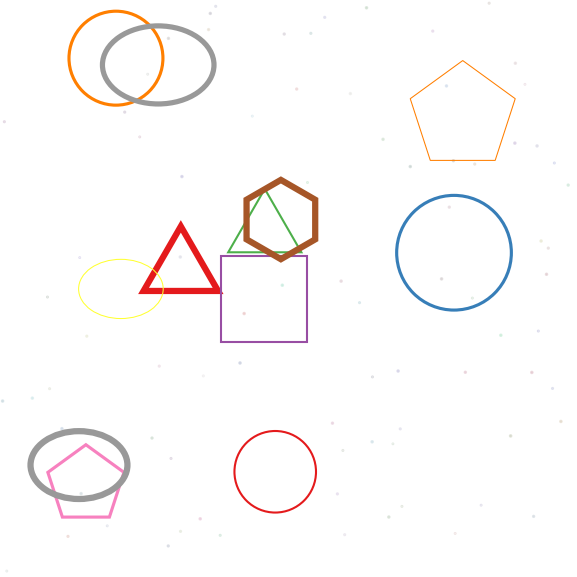[{"shape": "triangle", "thickness": 3, "radius": 0.37, "center": [0.313, 0.533]}, {"shape": "circle", "thickness": 1, "radius": 0.35, "center": [0.477, 0.182]}, {"shape": "circle", "thickness": 1.5, "radius": 0.5, "center": [0.786, 0.562]}, {"shape": "triangle", "thickness": 1, "radius": 0.37, "center": [0.459, 0.599]}, {"shape": "square", "thickness": 1, "radius": 0.37, "center": [0.456, 0.482]}, {"shape": "pentagon", "thickness": 0.5, "radius": 0.48, "center": [0.801, 0.799]}, {"shape": "circle", "thickness": 1.5, "radius": 0.41, "center": [0.201, 0.898]}, {"shape": "oval", "thickness": 0.5, "radius": 0.37, "center": [0.209, 0.499]}, {"shape": "hexagon", "thickness": 3, "radius": 0.34, "center": [0.486, 0.619]}, {"shape": "pentagon", "thickness": 1.5, "radius": 0.35, "center": [0.149, 0.16]}, {"shape": "oval", "thickness": 2.5, "radius": 0.48, "center": [0.274, 0.887]}, {"shape": "oval", "thickness": 3, "radius": 0.42, "center": [0.137, 0.194]}]